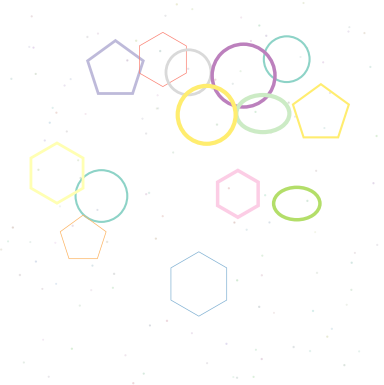[{"shape": "circle", "thickness": 1.5, "radius": 0.34, "center": [0.263, 0.491]}, {"shape": "circle", "thickness": 1.5, "radius": 0.3, "center": [0.745, 0.846]}, {"shape": "hexagon", "thickness": 2, "radius": 0.39, "center": [0.148, 0.55]}, {"shape": "pentagon", "thickness": 2, "radius": 0.38, "center": [0.3, 0.819]}, {"shape": "hexagon", "thickness": 0.5, "radius": 0.35, "center": [0.423, 0.846]}, {"shape": "hexagon", "thickness": 0.5, "radius": 0.42, "center": [0.516, 0.262]}, {"shape": "pentagon", "thickness": 0.5, "radius": 0.31, "center": [0.216, 0.379]}, {"shape": "oval", "thickness": 2.5, "radius": 0.3, "center": [0.771, 0.471]}, {"shape": "hexagon", "thickness": 2.5, "radius": 0.3, "center": [0.618, 0.496]}, {"shape": "circle", "thickness": 2, "radius": 0.29, "center": [0.49, 0.812]}, {"shape": "circle", "thickness": 2.5, "radius": 0.41, "center": [0.633, 0.804]}, {"shape": "oval", "thickness": 3, "radius": 0.34, "center": [0.683, 0.705]}, {"shape": "circle", "thickness": 3, "radius": 0.38, "center": [0.537, 0.702]}, {"shape": "pentagon", "thickness": 1.5, "radius": 0.38, "center": [0.833, 0.705]}]